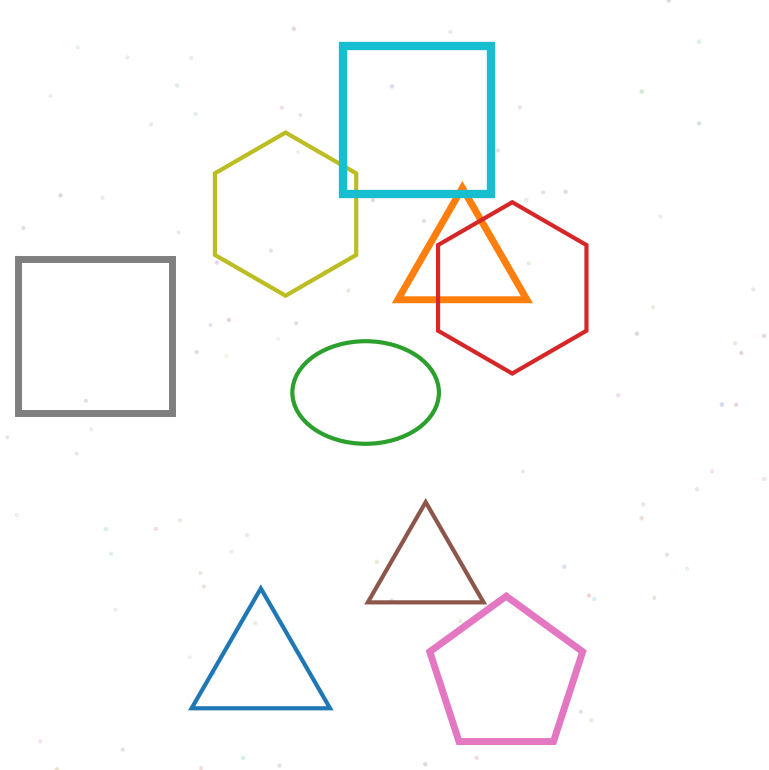[{"shape": "triangle", "thickness": 1.5, "radius": 0.52, "center": [0.339, 0.132]}, {"shape": "triangle", "thickness": 2.5, "radius": 0.48, "center": [0.6, 0.659]}, {"shape": "oval", "thickness": 1.5, "radius": 0.48, "center": [0.475, 0.49]}, {"shape": "hexagon", "thickness": 1.5, "radius": 0.56, "center": [0.665, 0.626]}, {"shape": "triangle", "thickness": 1.5, "radius": 0.43, "center": [0.553, 0.261]}, {"shape": "pentagon", "thickness": 2.5, "radius": 0.52, "center": [0.657, 0.121]}, {"shape": "square", "thickness": 2.5, "radius": 0.5, "center": [0.123, 0.564]}, {"shape": "hexagon", "thickness": 1.5, "radius": 0.53, "center": [0.371, 0.722]}, {"shape": "square", "thickness": 3, "radius": 0.48, "center": [0.541, 0.844]}]